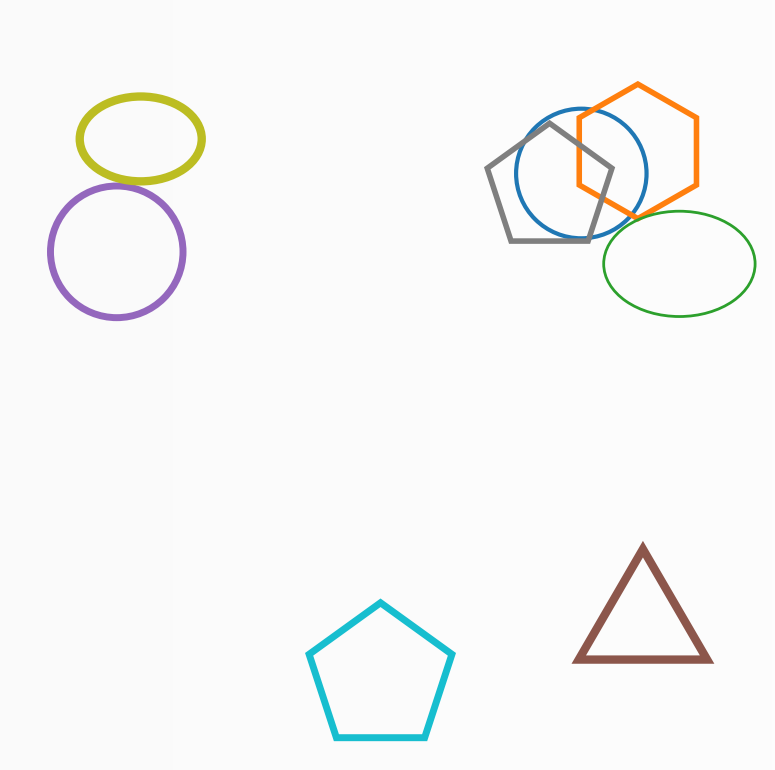[{"shape": "circle", "thickness": 1.5, "radius": 0.42, "center": [0.75, 0.775]}, {"shape": "hexagon", "thickness": 2, "radius": 0.44, "center": [0.823, 0.803]}, {"shape": "oval", "thickness": 1, "radius": 0.49, "center": [0.877, 0.657]}, {"shape": "circle", "thickness": 2.5, "radius": 0.43, "center": [0.151, 0.673]}, {"shape": "triangle", "thickness": 3, "radius": 0.48, "center": [0.83, 0.191]}, {"shape": "pentagon", "thickness": 2, "radius": 0.42, "center": [0.709, 0.755]}, {"shape": "oval", "thickness": 3, "radius": 0.39, "center": [0.182, 0.82]}, {"shape": "pentagon", "thickness": 2.5, "radius": 0.48, "center": [0.491, 0.12]}]